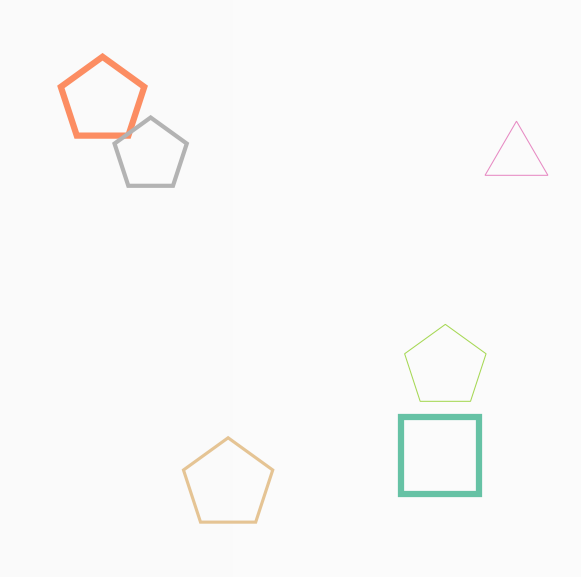[{"shape": "square", "thickness": 3, "radius": 0.33, "center": [0.757, 0.21]}, {"shape": "pentagon", "thickness": 3, "radius": 0.38, "center": [0.176, 0.825]}, {"shape": "triangle", "thickness": 0.5, "radius": 0.31, "center": [0.889, 0.727]}, {"shape": "pentagon", "thickness": 0.5, "radius": 0.37, "center": [0.766, 0.364]}, {"shape": "pentagon", "thickness": 1.5, "radius": 0.4, "center": [0.392, 0.16]}, {"shape": "pentagon", "thickness": 2, "radius": 0.33, "center": [0.259, 0.73]}]